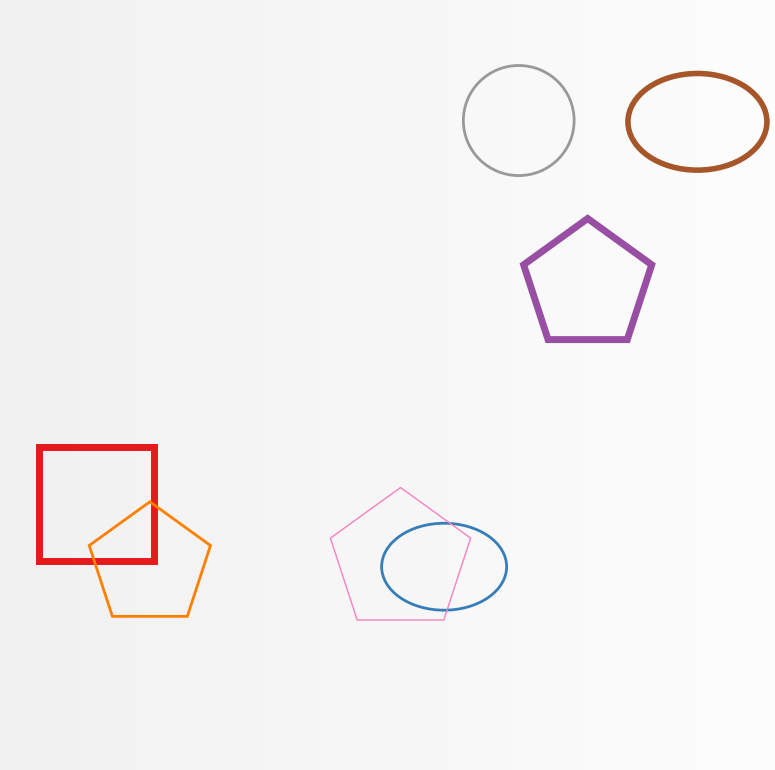[{"shape": "square", "thickness": 2.5, "radius": 0.37, "center": [0.125, 0.345]}, {"shape": "oval", "thickness": 1, "radius": 0.4, "center": [0.573, 0.264]}, {"shape": "pentagon", "thickness": 2.5, "radius": 0.43, "center": [0.758, 0.629]}, {"shape": "pentagon", "thickness": 1, "radius": 0.41, "center": [0.193, 0.266]}, {"shape": "oval", "thickness": 2, "radius": 0.45, "center": [0.9, 0.842]}, {"shape": "pentagon", "thickness": 0.5, "radius": 0.48, "center": [0.517, 0.272]}, {"shape": "circle", "thickness": 1, "radius": 0.36, "center": [0.669, 0.843]}]